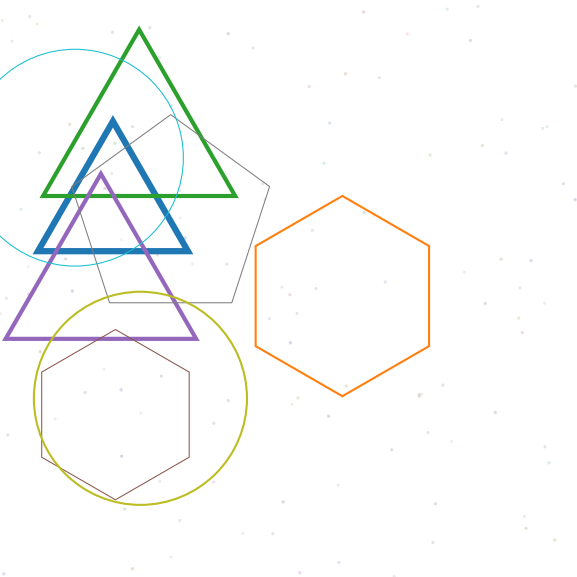[{"shape": "triangle", "thickness": 3, "radius": 0.75, "center": [0.196, 0.639]}, {"shape": "hexagon", "thickness": 1, "radius": 0.87, "center": [0.593, 0.486]}, {"shape": "triangle", "thickness": 2, "radius": 0.96, "center": [0.241, 0.756]}, {"shape": "triangle", "thickness": 2, "radius": 0.95, "center": [0.175, 0.508]}, {"shape": "hexagon", "thickness": 0.5, "radius": 0.74, "center": [0.2, 0.281]}, {"shape": "pentagon", "thickness": 0.5, "radius": 0.9, "center": [0.296, 0.621]}, {"shape": "circle", "thickness": 1, "radius": 0.92, "center": [0.243, 0.309]}, {"shape": "circle", "thickness": 0.5, "radius": 0.94, "center": [0.13, 0.726]}]